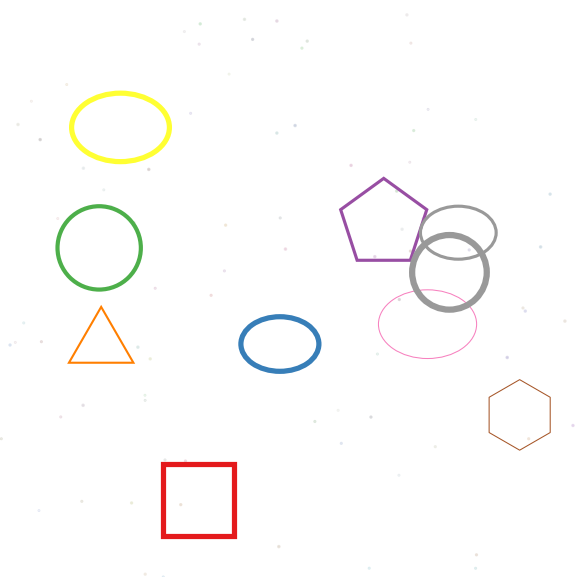[{"shape": "square", "thickness": 2.5, "radius": 0.31, "center": [0.344, 0.133]}, {"shape": "oval", "thickness": 2.5, "radius": 0.34, "center": [0.485, 0.403]}, {"shape": "circle", "thickness": 2, "radius": 0.36, "center": [0.172, 0.57]}, {"shape": "pentagon", "thickness": 1.5, "radius": 0.39, "center": [0.664, 0.612]}, {"shape": "triangle", "thickness": 1, "radius": 0.32, "center": [0.175, 0.403]}, {"shape": "oval", "thickness": 2.5, "radius": 0.42, "center": [0.209, 0.779]}, {"shape": "hexagon", "thickness": 0.5, "radius": 0.31, "center": [0.9, 0.281]}, {"shape": "oval", "thickness": 0.5, "radius": 0.42, "center": [0.74, 0.438]}, {"shape": "circle", "thickness": 3, "radius": 0.32, "center": [0.778, 0.528]}, {"shape": "oval", "thickness": 1.5, "radius": 0.33, "center": [0.794, 0.596]}]